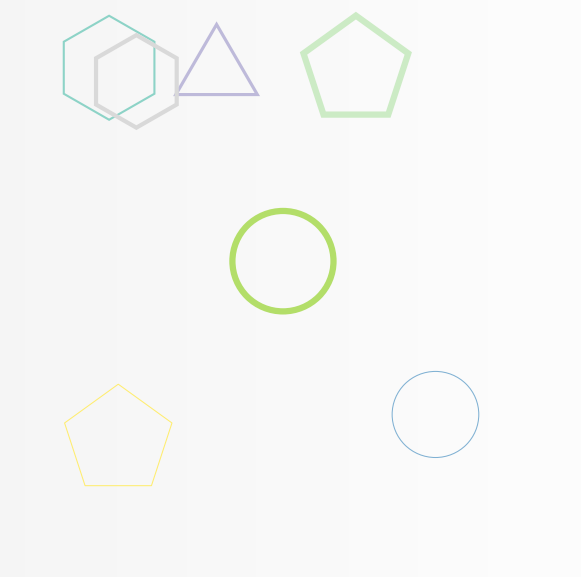[{"shape": "hexagon", "thickness": 1, "radius": 0.45, "center": [0.188, 0.882]}, {"shape": "triangle", "thickness": 1.5, "radius": 0.4, "center": [0.373, 0.876]}, {"shape": "circle", "thickness": 0.5, "radius": 0.37, "center": [0.749, 0.281]}, {"shape": "circle", "thickness": 3, "radius": 0.43, "center": [0.487, 0.547]}, {"shape": "hexagon", "thickness": 2, "radius": 0.4, "center": [0.235, 0.858]}, {"shape": "pentagon", "thickness": 3, "radius": 0.47, "center": [0.612, 0.877]}, {"shape": "pentagon", "thickness": 0.5, "radius": 0.49, "center": [0.203, 0.237]}]